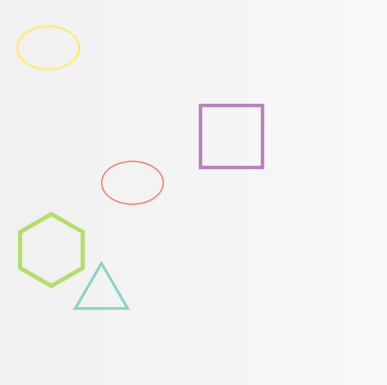[{"shape": "triangle", "thickness": 2, "radius": 0.39, "center": [0.262, 0.238]}, {"shape": "oval", "thickness": 1, "radius": 0.4, "center": [0.342, 0.525]}, {"shape": "hexagon", "thickness": 3, "radius": 0.47, "center": [0.133, 0.351]}, {"shape": "square", "thickness": 2.5, "radius": 0.4, "center": [0.595, 0.646]}, {"shape": "oval", "thickness": 1.5, "radius": 0.4, "center": [0.125, 0.876]}]